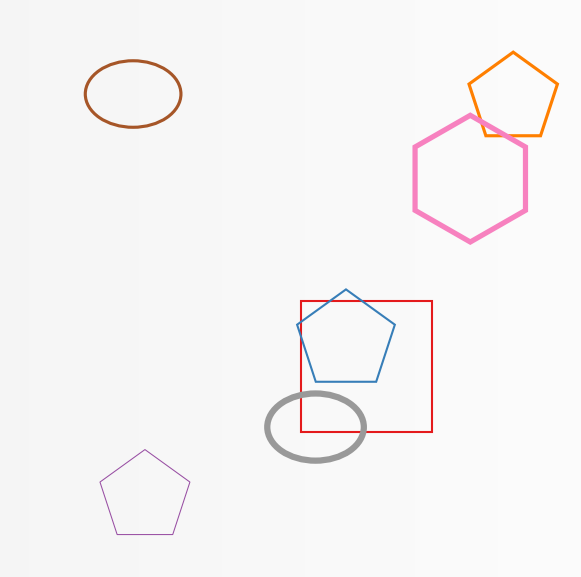[{"shape": "square", "thickness": 1, "radius": 0.56, "center": [0.63, 0.365]}, {"shape": "pentagon", "thickness": 1, "radius": 0.44, "center": [0.595, 0.41]}, {"shape": "pentagon", "thickness": 0.5, "radius": 0.41, "center": [0.249, 0.139]}, {"shape": "pentagon", "thickness": 1.5, "radius": 0.4, "center": [0.883, 0.829]}, {"shape": "oval", "thickness": 1.5, "radius": 0.41, "center": [0.229, 0.836]}, {"shape": "hexagon", "thickness": 2.5, "radius": 0.55, "center": [0.809, 0.69]}, {"shape": "oval", "thickness": 3, "radius": 0.42, "center": [0.543, 0.26]}]